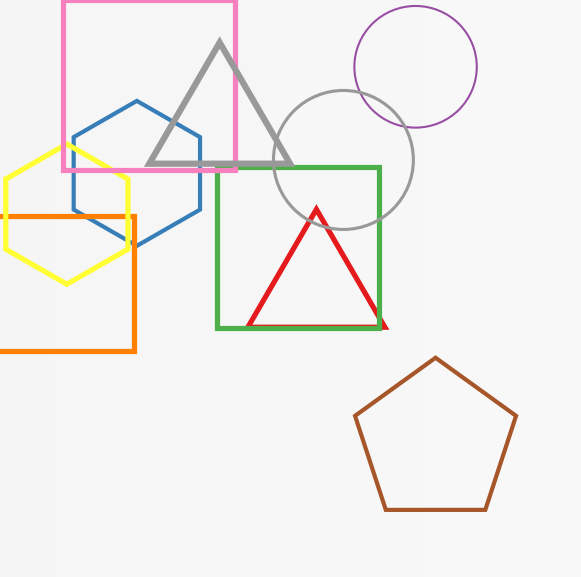[{"shape": "triangle", "thickness": 2.5, "radius": 0.68, "center": [0.544, 0.501]}, {"shape": "hexagon", "thickness": 2, "radius": 0.63, "center": [0.235, 0.699]}, {"shape": "square", "thickness": 2.5, "radius": 0.7, "center": [0.513, 0.57]}, {"shape": "circle", "thickness": 1, "radius": 0.53, "center": [0.715, 0.883]}, {"shape": "square", "thickness": 2.5, "radius": 0.58, "center": [0.115, 0.509]}, {"shape": "hexagon", "thickness": 2.5, "radius": 0.61, "center": [0.115, 0.628]}, {"shape": "pentagon", "thickness": 2, "radius": 0.73, "center": [0.749, 0.234]}, {"shape": "square", "thickness": 2.5, "radius": 0.74, "center": [0.256, 0.852]}, {"shape": "triangle", "thickness": 3, "radius": 0.7, "center": [0.378, 0.786]}, {"shape": "circle", "thickness": 1.5, "radius": 0.6, "center": [0.591, 0.722]}]